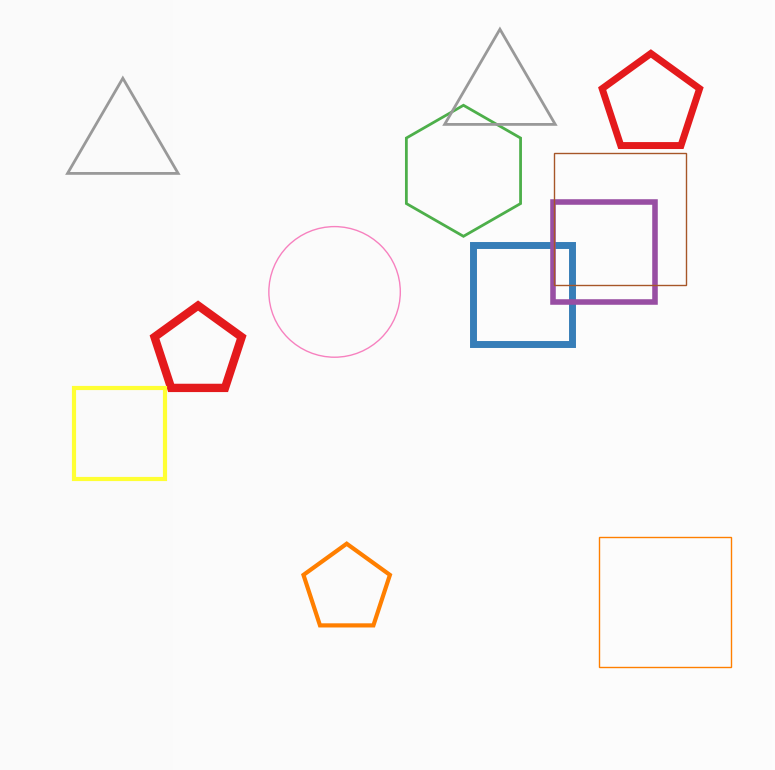[{"shape": "pentagon", "thickness": 3, "radius": 0.3, "center": [0.256, 0.544]}, {"shape": "pentagon", "thickness": 2.5, "radius": 0.33, "center": [0.84, 0.864]}, {"shape": "square", "thickness": 2.5, "radius": 0.32, "center": [0.674, 0.617]}, {"shape": "hexagon", "thickness": 1, "radius": 0.43, "center": [0.598, 0.778]}, {"shape": "square", "thickness": 2, "radius": 0.33, "center": [0.779, 0.673]}, {"shape": "pentagon", "thickness": 1.5, "radius": 0.29, "center": [0.447, 0.235]}, {"shape": "square", "thickness": 0.5, "radius": 0.42, "center": [0.858, 0.218]}, {"shape": "square", "thickness": 1.5, "radius": 0.29, "center": [0.155, 0.437]}, {"shape": "square", "thickness": 0.5, "radius": 0.43, "center": [0.8, 0.716]}, {"shape": "circle", "thickness": 0.5, "radius": 0.42, "center": [0.432, 0.621]}, {"shape": "triangle", "thickness": 1, "radius": 0.41, "center": [0.645, 0.88]}, {"shape": "triangle", "thickness": 1, "radius": 0.41, "center": [0.159, 0.816]}]